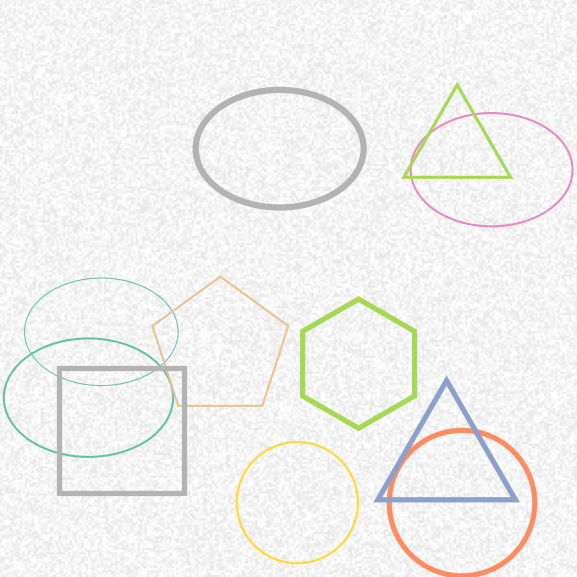[{"shape": "oval", "thickness": 0.5, "radius": 0.67, "center": [0.175, 0.425]}, {"shape": "oval", "thickness": 1, "radius": 0.73, "center": [0.153, 0.311]}, {"shape": "circle", "thickness": 2.5, "radius": 0.63, "center": [0.8, 0.128]}, {"shape": "triangle", "thickness": 2.5, "radius": 0.69, "center": [0.773, 0.203]}, {"shape": "oval", "thickness": 1, "radius": 0.7, "center": [0.851, 0.705]}, {"shape": "triangle", "thickness": 1.5, "radius": 0.53, "center": [0.792, 0.745]}, {"shape": "hexagon", "thickness": 2.5, "radius": 0.56, "center": [0.621, 0.369]}, {"shape": "circle", "thickness": 1, "radius": 0.52, "center": [0.515, 0.129]}, {"shape": "pentagon", "thickness": 1, "radius": 0.62, "center": [0.382, 0.396]}, {"shape": "square", "thickness": 2.5, "radius": 0.54, "center": [0.211, 0.253]}, {"shape": "oval", "thickness": 3, "radius": 0.73, "center": [0.484, 0.742]}]